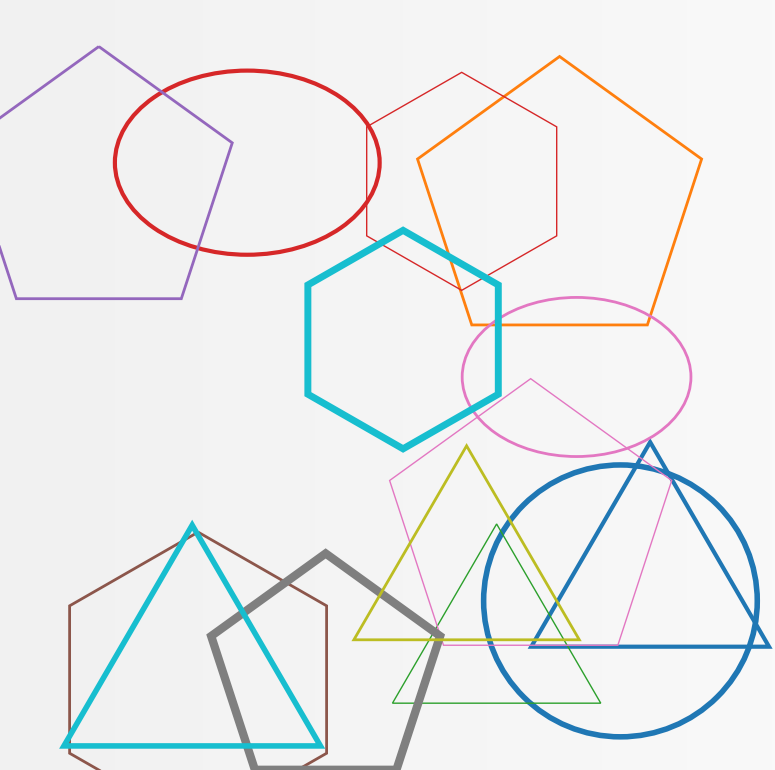[{"shape": "triangle", "thickness": 1.5, "radius": 0.89, "center": [0.839, 0.249]}, {"shape": "circle", "thickness": 2, "radius": 0.88, "center": [0.801, 0.22]}, {"shape": "pentagon", "thickness": 1, "radius": 0.96, "center": [0.722, 0.734]}, {"shape": "triangle", "thickness": 0.5, "radius": 0.78, "center": [0.641, 0.164]}, {"shape": "oval", "thickness": 1.5, "radius": 0.85, "center": [0.319, 0.789]}, {"shape": "hexagon", "thickness": 0.5, "radius": 0.71, "center": [0.596, 0.764]}, {"shape": "pentagon", "thickness": 1, "radius": 0.91, "center": [0.128, 0.759]}, {"shape": "hexagon", "thickness": 1, "radius": 0.96, "center": [0.256, 0.117]}, {"shape": "oval", "thickness": 1, "radius": 0.74, "center": [0.744, 0.51]}, {"shape": "pentagon", "thickness": 0.5, "radius": 0.96, "center": [0.685, 0.317]}, {"shape": "pentagon", "thickness": 3, "radius": 0.78, "center": [0.42, 0.126]}, {"shape": "triangle", "thickness": 1, "radius": 0.84, "center": [0.602, 0.253]}, {"shape": "hexagon", "thickness": 2.5, "radius": 0.71, "center": [0.52, 0.559]}, {"shape": "triangle", "thickness": 2, "radius": 0.96, "center": [0.248, 0.127]}]